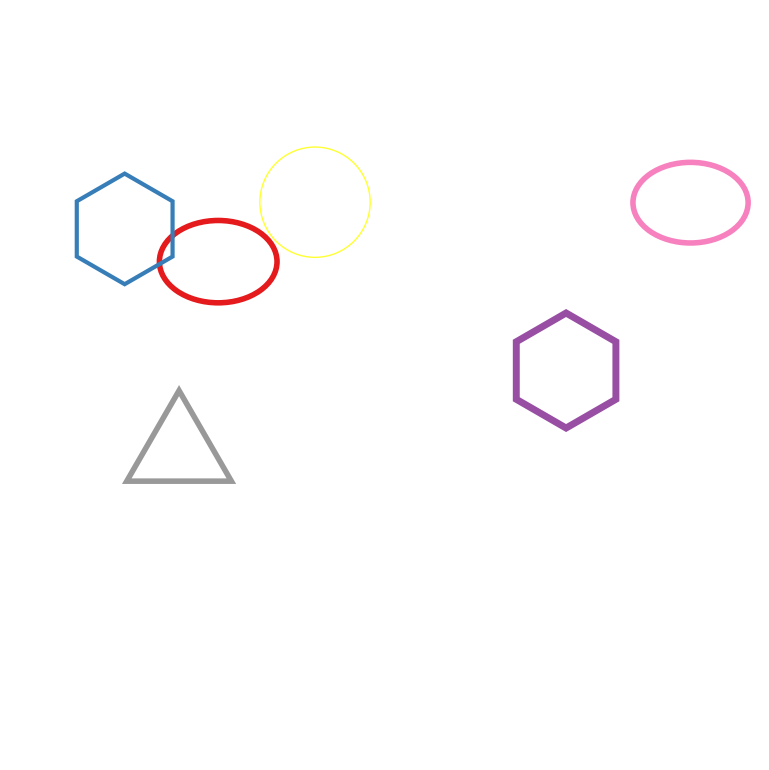[{"shape": "oval", "thickness": 2, "radius": 0.38, "center": [0.283, 0.66]}, {"shape": "hexagon", "thickness": 1.5, "radius": 0.36, "center": [0.162, 0.703]}, {"shape": "hexagon", "thickness": 2.5, "radius": 0.37, "center": [0.735, 0.519]}, {"shape": "circle", "thickness": 0.5, "radius": 0.36, "center": [0.409, 0.737]}, {"shape": "oval", "thickness": 2, "radius": 0.37, "center": [0.897, 0.737]}, {"shape": "triangle", "thickness": 2, "radius": 0.39, "center": [0.233, 0.414]}]